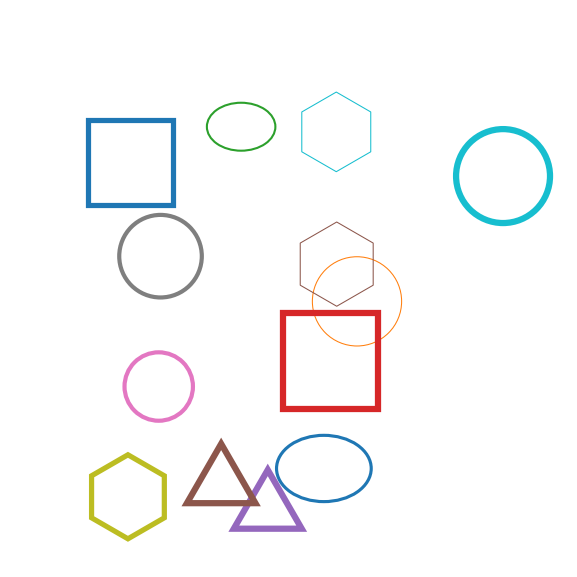[{"shape": "oval", "thickness": 1.5, "radius": 0.41, "center": [0.561, 0.188]}, {"shape": "square", "thickness": 2.5, "radius": 0.37, "center": [0.226, 0.717]}, {"shape": "circle", "thickness": 0.5, "radius": 0.39, "center": [0.618, 0.477]}, {"shape": "oval", "thickness": 1, "radius": 0.3, "center": [0.418, 0.78]}, {"shape": "square", "thickness": 3, "radius": 0.41, "center": [0.572, 0.374]}, {"shape": "triangle", "thickness": 3, "radius": 0.34, "center": [0.464, 0.118]}, {"shape": "hexagon", "thickness": 0.5, "radius": 0.36, "center": [0.583, 0.542]}, {"shape": "triangle", "thickness": 3, "radius": 0.34, "center": [0.383, 0.162]}, {"shape": "circle", "thickness": 2, "radius": 0.3, "center": [0.275, 0.33]}, {"shape": "circle", "thickness": 2, "radius": 0.36, "center": [0.278, 0.556]}, {"shape": "hexagon", "thickness": 2.5, "radius": 0.36, "center": [0.222, 0.139]}, {"shape": "circle", "thickness": 3, "radius": 0.41, "center": [0.871, 0.694]}, {"shape": "hexagon", "thickness": 0.5, "radius": 0.34, "center": [0.582, 0.771]}]